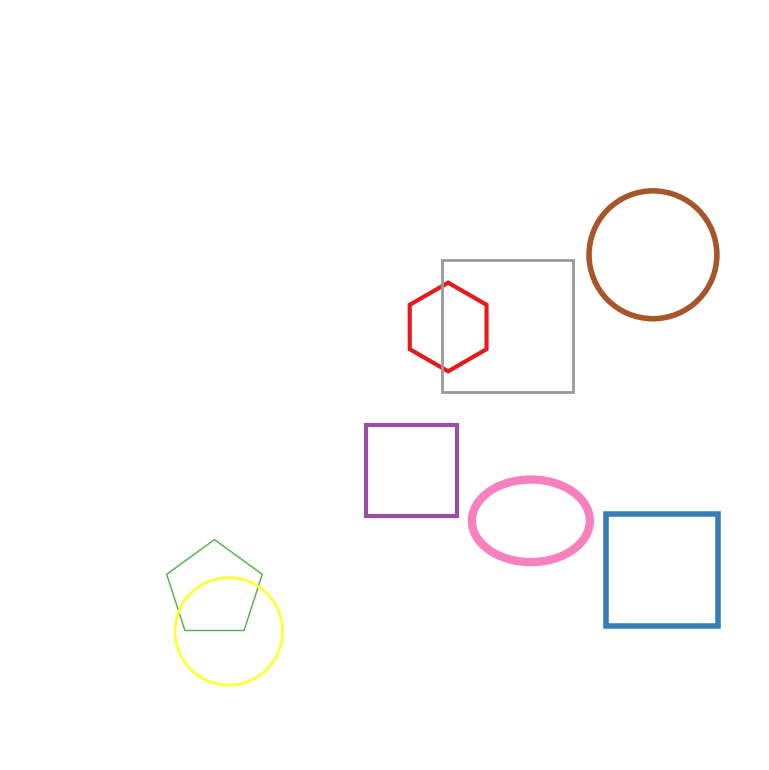[{"shape": "hexagon", "thickness": 1.5, "radius": 0.29, "center": [0.582, 0.575]}, {"shape": "square", "thickness": 2, "radius": 0.36, "center": [0.859, 0.259]}, {"shape": "pentagon", "thickness": 0.5, "radius": 0.33, "center": [0.279, 0.234]}, {"shape": "square", "thickness": 1.5, "radius": 0.3, "center": [0.535, 0.389]}, {"shape": "circle", "thickness": 1, "radius": 0.35, "center": [0.297, 0.18]}, {"shape": "circle", "thickness": 2, "radius": 0.42, "center": [0.848, 0.669]}, {"shape": "oval", "thickness": 3, "radius": 0.38, "center": [0.689, 0.324]}, {"shape": "square", "thickness": 1, "radius": 0.43, "center": [0.659, 0.577]}]